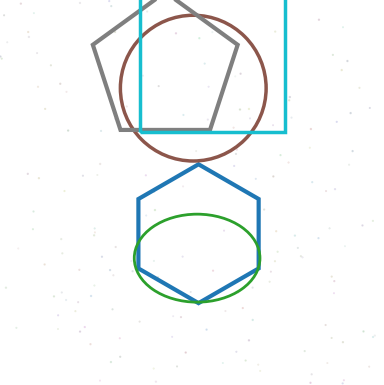[{"shape": "hexagon", "thickness": 3, "radius": 0.9, "center": [0.516, 0.393]}, {"shape": "oval", "thickness": 2, "radius": 0.82, "center": [0.512, 0.329]}, {"shape": "circle", "thickness": 2.5, "radius": 0.95, "center": [0.502, 0.771]}, {"shape": "pentagon", "thickness": 3, "radius": 0.99, "center": [0.429, 0.823]}, {"shape": "square", "thickness": 2.5, "radius": 0.94, "center": [0.552, 0.846]}]